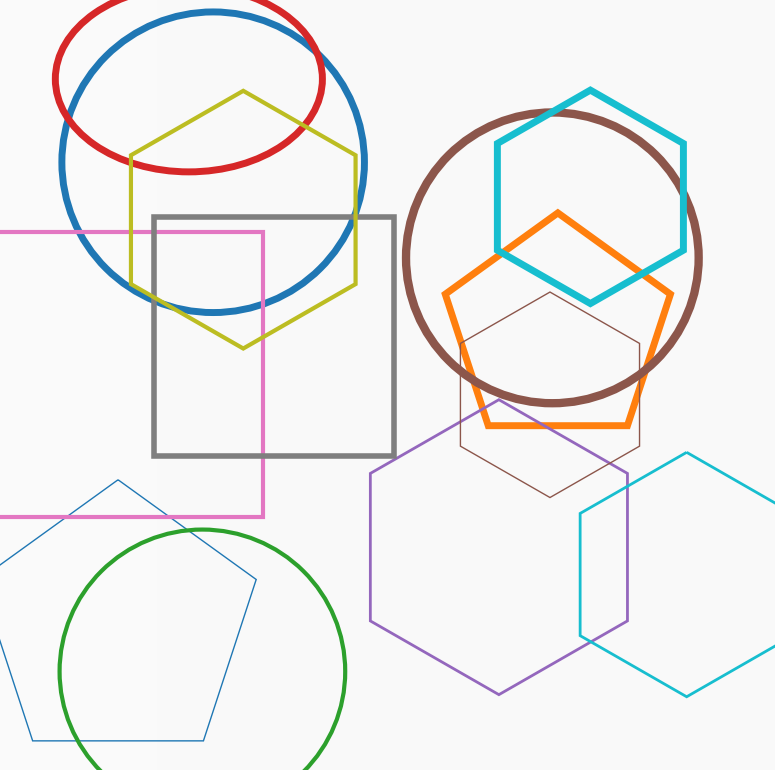[{"shape": "circle", "thickness": 2.5, "radius": 0.98, "center": [0.275, 0.789]}, {"shape": "pentagon", "thickness": 0.5, "radius": 0.94, "center": [0.152, 0.189]}, {"shape": "pentagon", "thickness": 2.5, "radius": 0.76, "center": [0.72, 0.571]}, {"shape": "circle", "thickness": 1.5, "radius": 0.92, "center": [0.261, 0.128]}, {"shape": "oval", "thickness": 2.5, "radius": 0.86, "center": [0.244, 0.897]}, {"shape": "hexagon", "thickness": 1, "radius": 0.96, "center": [0.644, 0.289]}, {"shape": "circle", "thickness": 3, "radius": 0.94, "center": [0.713, 0.665]}, {"shape": "hexagon", "thickness": 0.5, "radius": 0.67, "center": [0.71, 0.487]}, {"shape": "square", "thickness": 1.5, "radius": 0.92, "center": [0.154, 0.513]}, {"shape": "square", "thickness": 2, "radius": 0.78, "center": [0.353, 0.563]}, {"shape": "hexagon", "thickness": 1.5, "radius": 0.84, "center": [0.314, 0.715]}, {"shape": "hexagon", "thickness": 2.5, "radius": 0.69, "center": [0.762, 0.744]}, {"shape": "hexagon", "thickness": 1, "radius": 0.79, "center": [0.886, 0.254]}]